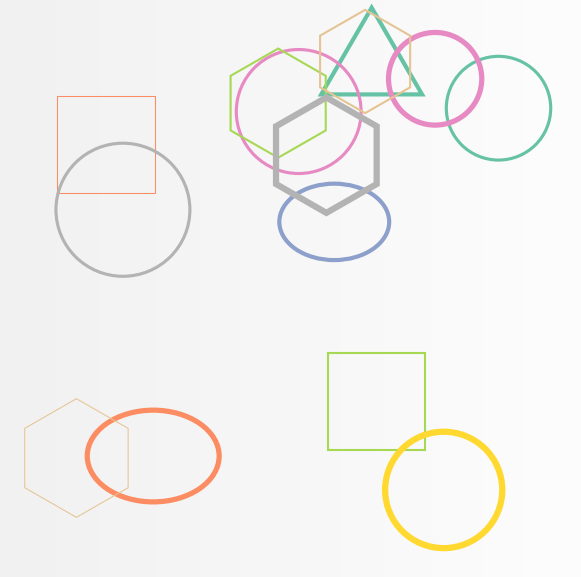[{"shape": "circle", "thickness": 1.5, "radius": 0.45, "center": [0.858, 0.812]}, {"shape": "triangle", "thickness": 2, "radius": 0.5, "center": [0.639, 0.886]}, {"shape": "square", "thickness": 0.5, "radius": 0.42, "center": [0.182, 0.749]}, {"shape": "oval", "thickness": 2.5, "radius": 0.57, "center": [0.264, 0.209]}, {"shape": "oval", "thickness": 2, "radius": 0.47, "center": [0.575, 0.615]}, {"shape": "circle", "thickness": 1.5, "radius": 0.54, "center": [0.514, 0.806]}, {"shape": "circle", "thickness": 2.5, "radius": 0.4, "center": [0.749, 0.863]}, {"shape": "square", "thickness": 1, "radius": 0.42, "center": [0.647, 0.304]}, {"shape": "hexagon", "thickness": 1, "radius": 0.47, "center": [0.479, 0.821]}, {"shape": "circle", "thickness": 3, "radius": 0.5, "center": [0.763, 0.151]}, {"shape": "hexagon", "thickness": 1, "radius": 0.45, "center": [0.628, 0.893]}, {"shape": "hexagon", "thickness": 0.5, "radius": 0.51, "center": [0.131, 0.206]}, {"shape": "circle", "thickness": 1.5, "radius": 0.58, "center": [0.211, 0.636]}, {"shape": "hexagon", "thickness": 3, "radius": 0.5, "center": [0.561, 0.73]}]